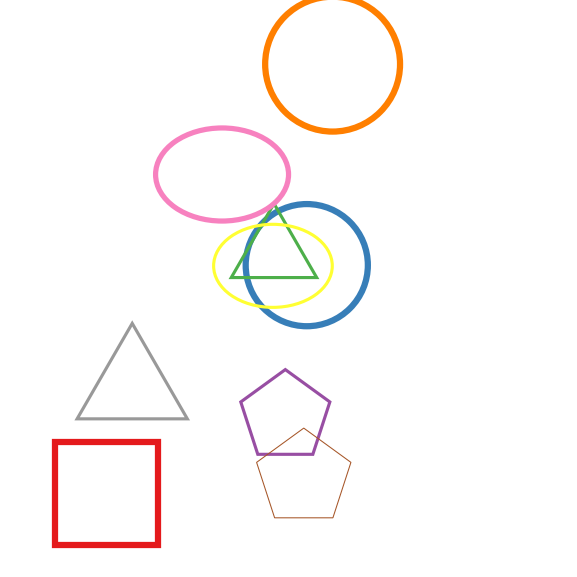[{"shape": "square", "thickness": 3, "radius": 0.44, "center": [0.184, 0.144]}, {"shape": "circle", "thickness": 3, "radius": 0.53, "center": [0.531, 0.54]}, {"shape": "triangle", "thickness": 1.5, "radius": 0.43, "center": [0.474, 0.561]}, {"shape": "pentagon", "thickness": 1.5, "radius": 0.41, "center": [0.494, 0.278]}, {"shape": "circle", "thickness": 3, "radius": 0.58, "center": [0.576, 0.888]}, {"shape": "oval", "thickness": 1.5, "radius": 0.51, "center": [0.473, 0.539]}, {"shape": "pentagon", "thickness": 0.5, "radius": 0.43, "center": [0.526, 0.172]}, {"shape": "oval", "thickness": 2.5, "radius": 0.58, "center": [0.385, 0.697]}, {"shape": "triangle", "thickness": 1.5, "radius": 0.55, "center": [0.229, 0.329]}]